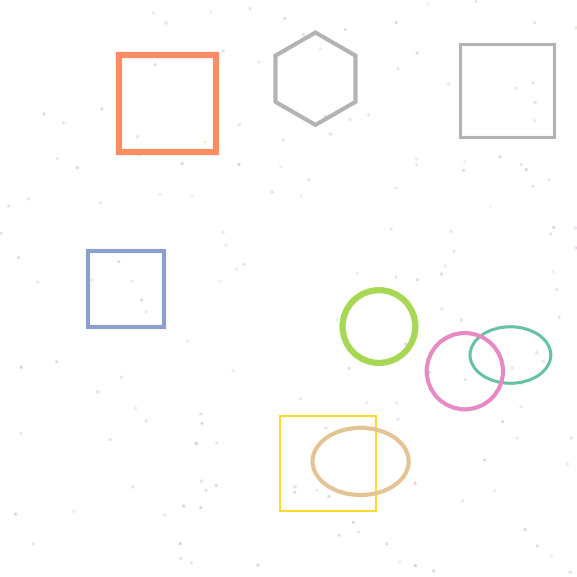[{"shape": "oval", "thickness": 1.5, "radius": 0.35, "center": [0.884, 0.384]}, {"shape": "square", "thickness": 3, "radius": 0.42, "center": [0.29, 0.82]}, {"shape": "square", "thickness": 2, "radius": 0.33, "center": [0.219, 0.499]}, {"shape": "circle", "thickness": 2, "radius": 0.33, "center": [0.805, 0.356]}, {"shape": "circle", "thickness": 3, "radius": 0.32, "center": [0.656, 0.434]}, {"shape": "square", "thickness": 1, "radius": 0.41, "center": [0.568, 0.196]}, {"shape": "oval", "thickness": 2, "radius": 0.42, "center": [0.624, 0.2]}, {"shape": "square", "thickness": 1.5, "radius": 0.4, "center": [0.878, 0.842]}, {"shape": "hexagon", "thickness": 2, "radius": 0.4, "center": [0.546, 0.863]}]